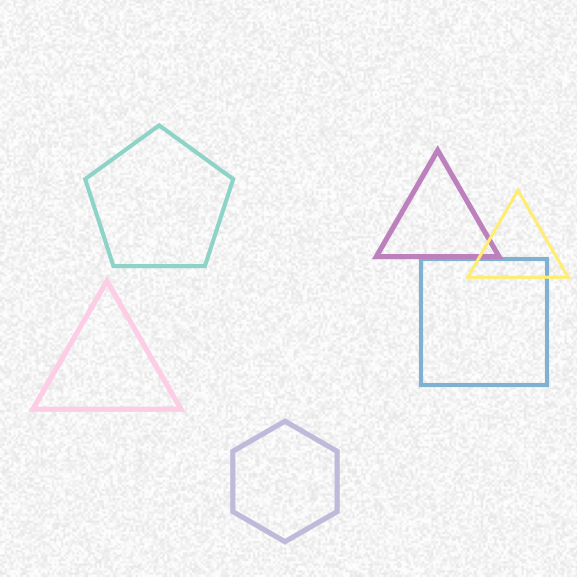[{"shape": "pentagon", "thickness": 2, "radius": 0.67, "center": [0.276, 0.647]}, {"shape": "hexagon", "thickness": 2.5, "radius": 0.52, "center": [0.493, 0.165]}, {"shape": "square", "thickness": 2, "radius": 0.54, "center": [0.838, 0.441]}, {"shape": "triangle", "thickness": 2.5, "radius": 0.74, "center": [0.185, 0.365]}, {"shape": "triangle", "thickness": 2.5, "radius": 0.61, "center": [0.758, 0.616]}, {"shape": "triangle", "thickness": 1.5, "radius": 0.5, "center": [0.897, 0.569]}]